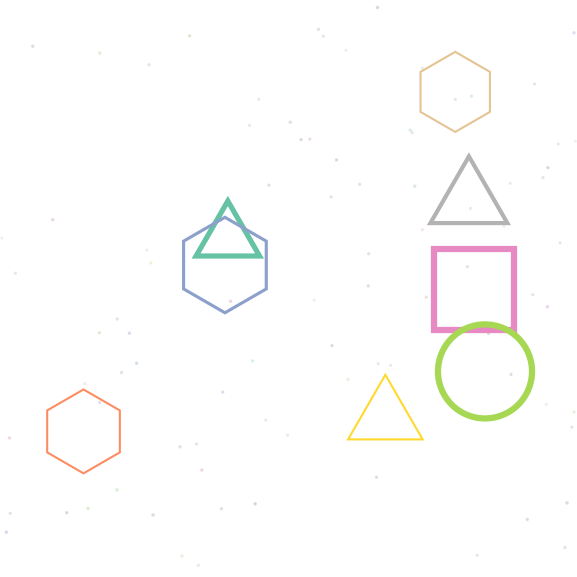[{"shape": "triangle", "thickness": 2.5, "radius": 0.32, "center": [0.395, 0.588]}, {"shape": "hexagon", "thickness": 1, "radius": 0.36, "center": [0.145, 0.252]}, {"shape": "hexagon", "thickness": 1.5, "radius": 0.41, "center": [0.389, 0.54]}, {"shape": "square", "thickness": 3, "radius": 0.35, "center": [0.821, 0.498]}, {"shape": "circle", "thickness": 3, "radius": 0.41, "center": [0.84, 0.356]}, {"shape": "triangle", "thickness": 1, "radius": 0.37, "center": [0.667, 0.276]}, {"shape": "hexagon", "thickness": 1, "radius": 0.35, "center": [0.788, 0.84]}, {"shape": "triangle", "thickness": 2, "radius": 0.38, "center": [0.812, 0.651]}]